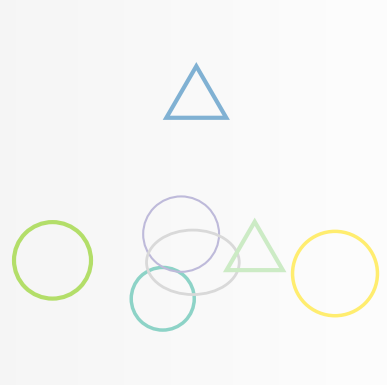[{"shape": "circle", "thickness": 2.5, "radius": 0.41, "center": [0.42, 0.224]}, {"shape": "circle", "thickness": 1.5, "radius": 0.49, "center": [0.467, 0.392]}, {"shape": "triangle", "thickness": 3, "radius": 0.45, "center": [0.507, 0.739]}, {"shape": "circle", "thickness": 3, "radius": 0.5, "center": [0.136, 0.324]}, {"shape": "oval", "thickness": 2, "radius": 0.6, "center": [0.498, 0.319]}, {"shape": "triangle", "thickness": 3, "radius": 0.42, "center": [0.657, 0.34]}, {"shape": "circle", "thickness": 2.5, "radius": 0.55, "center": [0.865, 0.289]}]